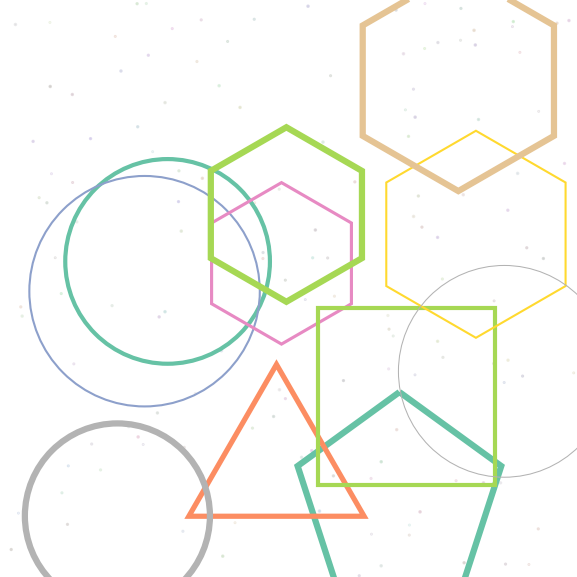[{"shape": "circle", "thickness": 2, "radius": 0.89, "center": [0.29, 0.546]}, {"shape": "pentagon", "thickness": 3, "radius": 0.93, "center": [0.692, 0.135]}, {"shape": "triangle", "thickness": 2.5, "radius": 0.88, "center": [0.479, 0.193]}, {"shape": "circle", "thickness": 1, "radius": 1.0, "center": [0.25, 0.495]}, {"shape": "hexagon", "thickness": 1.5, "radius": 0.7, "center": [0.487, 0.543]}, {"shape": "hexagon", "thickness": 3, "radius": 0.76, "center": [0.496, 0.628]}, {"shape": "square", "thickness": 2, "radius": 0.77, "center": [0.705, 0.312]}, {"shape": "hexagon", "thickness": 1, "radius": 0.9, "center": [0.824, 0.593]}, {"shape": "hexagon", "thickness": 3, "radius": 0.96, "center": [0.794, 0.859]}, {"shape": "circle", "thickness": 0.5, "radius": 0.92, "center": [0.873, 0.356]}, {"shape": "circle", "thickness": 3, "radius": 0.8, "center": [0.203, 0.106]}]